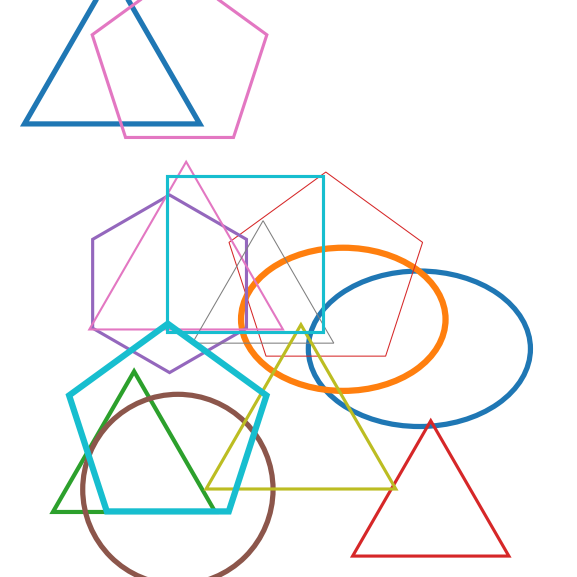[{"shape": "oval", "thickness": 2.5, "radius": 0.96, "center": [0.726, 0.395]}, {"shape": "triangle", "thickness": 2.5, "radius": 0.88, "center": [0.194, 0.872]}, {"shape": "oval", "thickness": 3, "radius": 0.89, "center": [0.594, 0.446]}, {"shape": "triangle", "thickness": 2, "radius": 0.81, "center": [0.232, 0.194]}, {"shape": "triangle", "thickness": 1.5, "radius": 0.78, "center": [0.746, 0.114]}, {"shape": "pentagon", "thickness": 0.5, "radius": 0.88, "center": [0.564, 0.525]}, {"shape": "hexagon", "thickness": 1.5, "radius": 0.77, "center": [0.294, 0.508]}, {"shape": "circle", "thickness": 2.5, "radius": 0.82, "center": [0.308, 0.152]}, {"shape": "triangle", "thickness": 1, "radius": 0.97, "center": [0.322, 0.525]}, {"shape": "pentagon", "thickness": 1.5, "radius": 0.79, "center": [0.311, 0.89]}, {"shape": "triangle", "thickness": 0.5, "radius": 0.71, "center": [0.456, 0.476]}, {"shape": "triangle", "thickness": 1.5, "radius": 0.95, "center": [0.521, 0.247]}, {"shape": "square", "thickness": 1.5, "radius": 0.68, "center": [0.424, 0.559]}, {"shape": "pentagon", "thickness": 3, "radius": 0.9, "center": [0.291, 0.259]}]